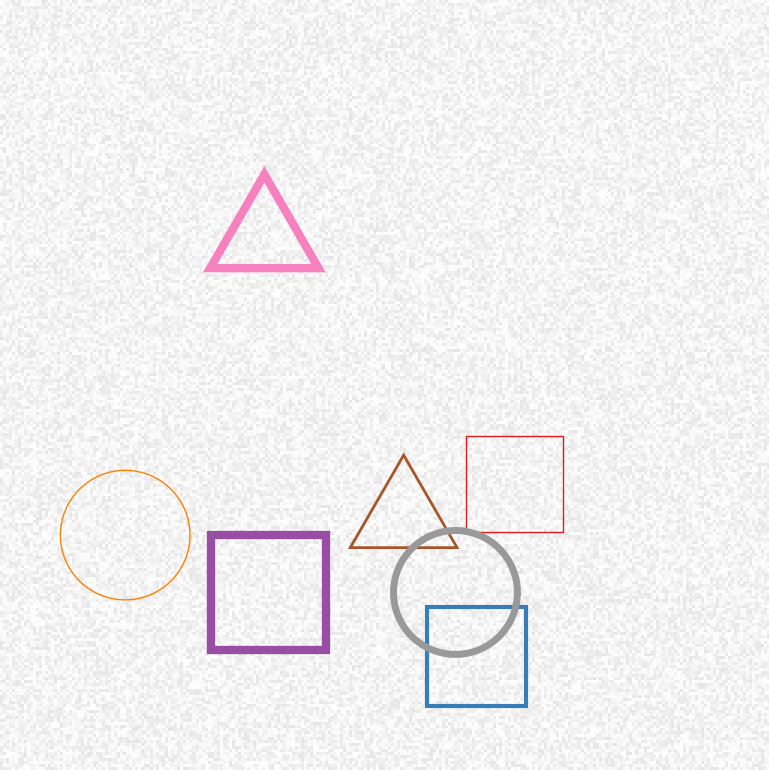[{"shape": "square", "thickness": 0.5, "radius": 0.31, "center": [0.668, 0.371]}, {"shape": "square", "thickness": 1.5, "radius": 0.32, "center": [0.618, 0.147]}, {"shape": "square", "thickness": 3, "radius": 0.38, "center": [0.348, 0.23]}, {"shape": "circle", "thickness": 0.5, "radius": 0.42, "center": [0.163, 0.305]}, {"shape": "triangle", "thickness": 1, "radius": 0.4, "center": [0.524, 0.329]}, {"shape": "triangle", "thickness": 3, "radius": 0.41, "center": [0.343, 0.692]}, {"shape": "circle", "thickness": 2.5, "radius": 0.4, "center": [0.592, 0.231]}]